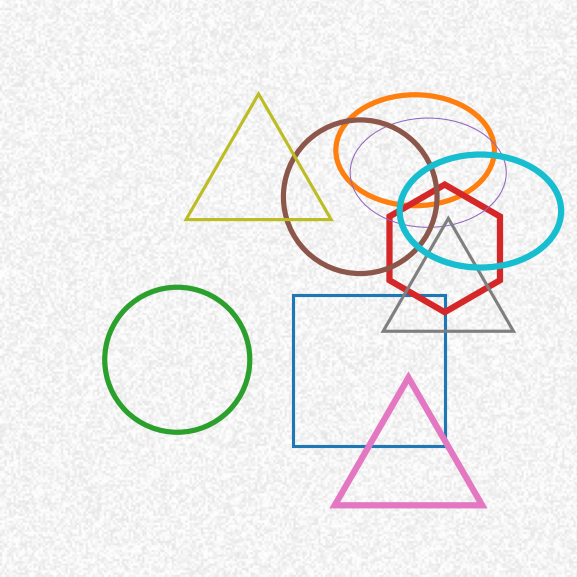[{"shape": "square", "thickness": 1.5, "radius": 0.66, "center": [0.639, 0.357]}, {"shape": "oval", "thickness": 2.5, "radius": 0.69, "center": [0.719, 0.739]}, {"shape": "circle", "thickness": 2.5, "radius": 0.63, "center": [0.307, 0.376]}, {"shape": "hexagon", "thickness": 3, "radius": 0.55, "center": [0.77, 0.569]}, {"shape": "oval", "thickness": 0.5, "radius": 0.68, "center": [0.741, 0.7]}, {"shape": "circle", "thickness": 2.5, "radius": 0.67, "center": [0.624, 0.658]}, {"shape": "triangle", "thickness": 3, "radius": 0.74, "center": [0.707, 0.198]}, {"shape": "triangle", "thickness": 1.5, "radius": 0.65, "center": [0.776, 0.491]}, {"shape": "triangle", "thickness": 1.5, "radius": 0.73, "center": [0.448, 0.691]}, {"shape": "oval", "thickness": 3, "radius": 0.7, "center": [0.832, 0.634]}]